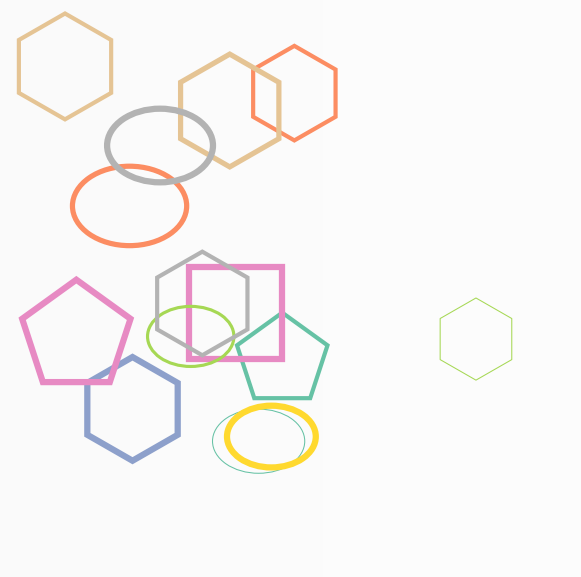[{"shape": "pentagon", "thickness": 2, "radius": 0.41, "center": [0.486, 0.376]}, {"shape": "oval", "thickness": 0.5, "radius": 0.4, "center": [0.445, 0.235]}, {"shape": "oval", "thickness": 2.5, "radius": 0.49, "center": [0.223, 0.643]}, {"shape": "hexagon", "thickness": 2, "radius": 0.41, "center": [0.506, 0.838]}, {"shape": "hexagon", "thickness": 3, "radius": 0.45, "center": [0.228, 0.291]}, {"shape": "pentagon", "thickness": 3, "radius": 0.49, "center": [0.131, 0.417]}, {"shape": "square", "thickness": 3, "radius": 0.4, "center": [0.405, 0.458]}, {"shape": "oval", "thickness": 1.5, "radius": 0.37, "center": [0.328, 0.417]}, {"shape": "hexagon", "thickness": 0.5, "radius": 0.36, "center": [0.819, 0.412]}, {"shape": "oval", "thickness": 3, "radius": 0.38, "center": [0.467, 0.243]}, {"shape": "hexagon", "thickness": 2.5, "radius": 0.49, "center": [0.395, 0.808]}, {"shape": "hexagon", "thickness": 2, "radius": 0.46, "center": [0.112, 0.884]}, {"shape": "oval", "thickness": 3, "radius": 0.46, "center": [0.275, 0.747]}, {"shape": "hexagon", "thickness": 2, "radius": 0.45, "center": [0.348, 0.474]}]